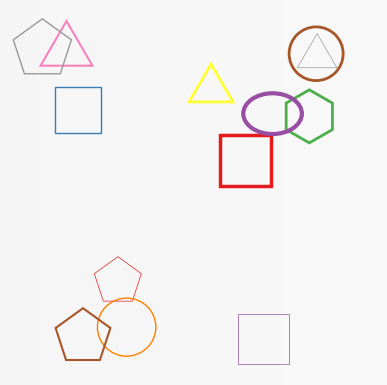[{"shape": "square", "thickness": 2.5, "radius": 0.33, "center": [0.634, 0.583]}, {"shape": "pentagon", "thickness": 0.5, "radius": 0.32, "center": [0.304, 0.269]}, {"shape": "square", "thickness": 1, "radius": 0.3, "center": [0.2, 0.714]}, {"shape": "hexagon", "thickness": 2, "radius": 0.34, "center": [0.798, 0.698]}, {"shape": "square", "thickness": 0.5, "radius": 0.33, "center": [0.681, 0.12]}, {"shape": "oval", "thickness": 3, "radius": 0.38, "center": [0.703, 0.705]}, {"shape": "circle", "thickness": 1, "radius": 0.38, "center": [0.327, 0.15]}, {"shape": "triangle", "thickness": 2, "radius": 0.33, "center": [0.545, 0.768]}, {"shape": "circle", "thickness": 2, "radius": 0.35, "center": [0.816, 0.86]}, {"shape": "pentagon", "thickness": 1.5, "radius": 0.37, "center": [0.214, 0.125]}, {"shape": "triangle", "thickness": 1.5, "radius": 0.39, "center": [0.172, 0.868]}, {"shape": "pentagon", "thickness": 1, "radius": 0.39, "center": [0.109, 0.872]}, {"shape": "triangle", "thickness": 0.5, "radius": 0.29, "center": [0.818, 0.854]}]